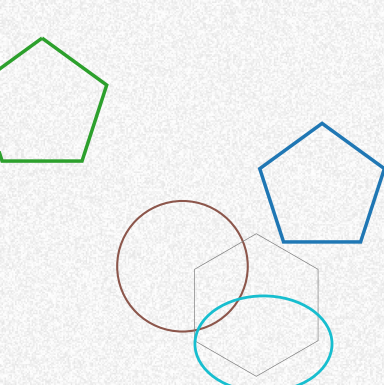[{"shape": "pentagon", "thickness": 2.5, "radius": 0.85, "center": [0.837, 0.509]}, {"shape": "pentagon", "thickness": 2.5, "radius": 0.88, "center": [0.109, 0.724]}, {"shape": "circle", "thickness": 1.5, "radius": 0.85, "center": [0.474, 0.308]}, {"shape": "hexagon", "thickness": 0.5, "radius": 0.93, "center": [0.666, 0.208]}, {"shape": "oval", "thickness": 2, "radius": 0.89, "center": [0.684, 0.107]}]